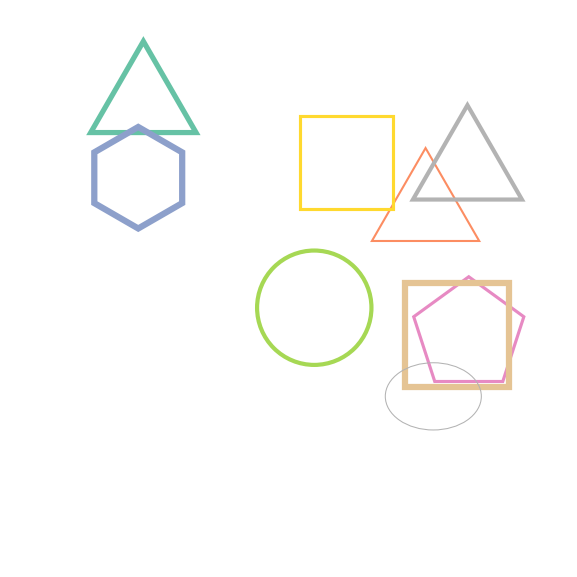[{"shape": "triangle", "thickness": 2.5, "radius": 0.53, "center": [0.248, 0.822]}, {"shape": "triangle", "thickness": 1, "radius": 0.54, "center": [0.737, 0.635]}, {"shape": "hexagon", "thickness": 3, "radius": 0.44, "center": [0.239, 0.691]}, {"shape": "pentagon", "thickness": 1.5, "radius": 0.5, "center": [0.812, 0.42]}, {"shape": "circle", "thickness": 2, "radius": 0.5, "center": [0.544, 0.466]}, {"shape": "square", "thickness": 1.5, "radius": 0.4, "center": [0.6, 0.717]}, {"shape": "square", "thickness": 3, "radius": 0.45, "center": [0.791, 0.419]}, {"shape": "oval", "thickness": 0.5, "radius": 0.42, "center": [0.75, 0.313]}, {"shape": "triangle", "thickness": 2, "radius": 0.54, "center": [0.809, 0.708]}]